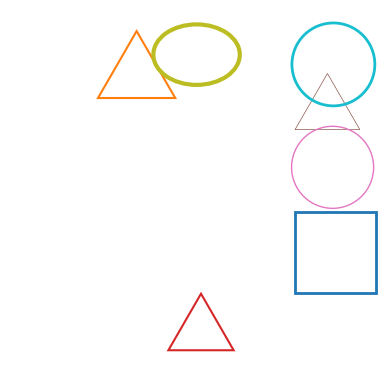[{"shape": "square", "thickness": 2, "radius": 0.52, "center": [0.872, 0.345]}, {"shape": "triangle", "thickness": 1.5, "radius": 0.58, "center": [0.355, 0.803]}, {"shape": "triangle", "thickness": 1.5, "radius": 0.49, "center": [0.522, 0.139]}, {"shape": "triangle", "thickness": 0.5, "radius": 0.49, "center": [0.85, 0.712]}, {"shape": "circle", "thickness": 1, "radius": 0.53, "center": [0.864, 0.565]}, {"shape": "oval", "thickness": 3, "radius": 0.56, "center": [0.511, 0.858]}, {"shape": "circle", "thickness": 2, "radius": 0.54, "center": [0.866, 0.833]}]